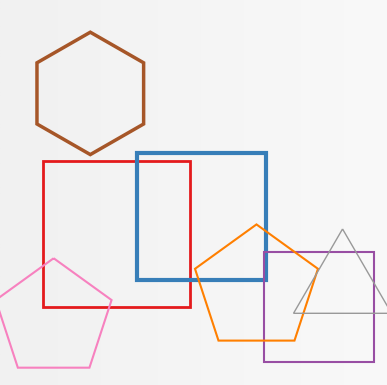[{"shape": "square", "thickness": 2, "radius": 0.95, "center": [0.301, 0.392]}, {"shape": "square", "thickness": 3, "radius": 0.83, "center": [0.52, 0.438]}, {"shape": "square", "thickness": 1.5, "radius": 0.71, "center": [0.823, 0.202]}, {"shape": "pentagon", "thickness": 1.5, "radius": 0.83, "center": [0.662, 0.25]}, {"shape": "hexagon", "thickness": 2.5, "radius": 0.79, "center": [0.233, 0.757]}, {"shape": "pentagon", "thickness": 1.5, "radius": 0.79, "center": [0.138, 0.172]}, {"shape": "triangle", "thickness": 1, "radius": 0.73, "center": [0.884, 0.259]}]